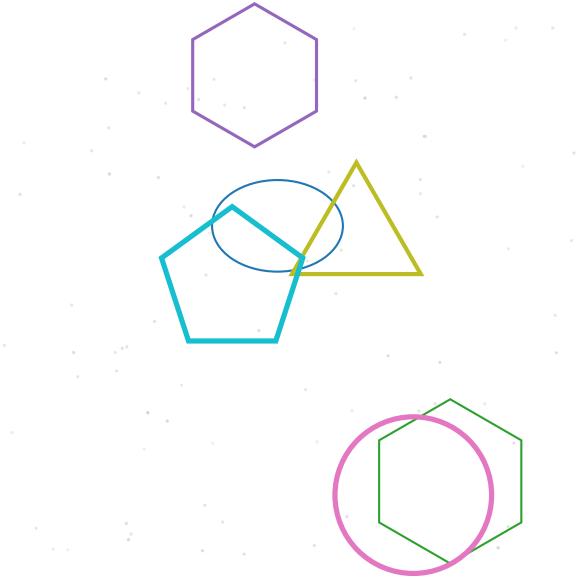[{"shape": "oval", "thickness": 1, "radius": 0.57, "center": [0.48, 0.608]}, {"shape": "hexagon", "thickness": 1, "radius": 0.71, "center": [0.78, 0.166]}, {"shape": "hexagon", "thickness": 1.5, "radius": 0.62, "center": [0.441, 0.869]}, {"shape": "circle", "thickness": 2.5, "radius": 0.68, "center": [0.716, 0.142]}, {"shape": "triangle", "thickness": 2, "radius": 0.64, "center": [0.617, 0.589]}, {"shape": "pentagon", "thickness": 2.5, "radius": 0.64, "center": [0.402, 0.513]}]